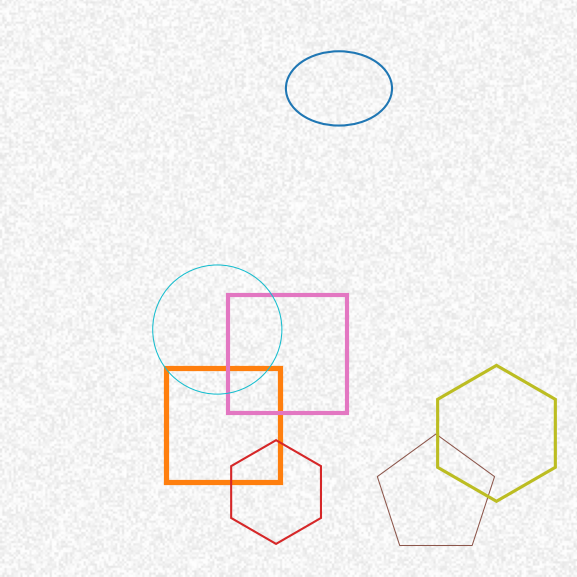[{"shape": "oval", "thickness": 1, "radius": 0.46, "center": [0.587, 0.846]}, {"shape": "square", "thickness": 2.5, "radius": 0.49, "center": [0.386, 0.263]}, {"shape": "hexagon", "thickness": 1, "radius": 0.45, "center": [0.478, 0.147]}, {"shape": "pentagon", "thickness": 0.5, "radius": 0.53, "center": [0.755, 0.141]}, {"shape": "square", "thickness": 2, "radius": 0.51, "center": [0.498, 0.386]}, {"shape": "hexagon", "thickness": 1.5, "radius": 0.59, "center": [0.86, 0.249]}, {"shape": "circle", "thickness": 0.5, "radius": 0.56, "center": [0.376, 0.428]}]